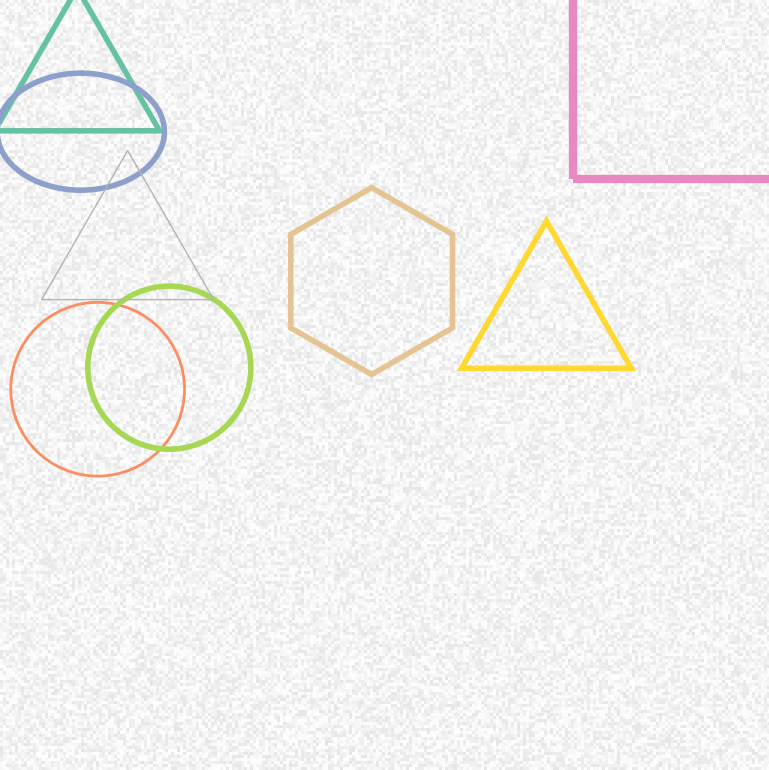[{"shape": "triangle", "thickness": 2, "radius": 0.62, "center": [0.1, 0.892]}, {"shape": "circle", "thickness": 1, "radius": 0.56, "center": [0.127, 0.494]}, {"shape": "oval", "thickness": 2, "radius": 0.54, "center": [0.105, 0.829]}, {"shape": "square", "thickness": 3, "radius": 0.66, "center": [0.875, 0.899]}, {"shape": "circle", "thickness": 2, "radius": 0.53, "center": [0.22, 0.523]}, {"shape": "triangle", "thickness": 2, "radius": 0.64, "center": [0.71, 0.585]}, {"shape": "hexagon", "thickness": 2, "radius": 0.61, "center": [0.483, 0.635]}, {"shape": "triangle", "thickness": 0.5, "radius": 0.65, "center": [0.166, 0.675]}]